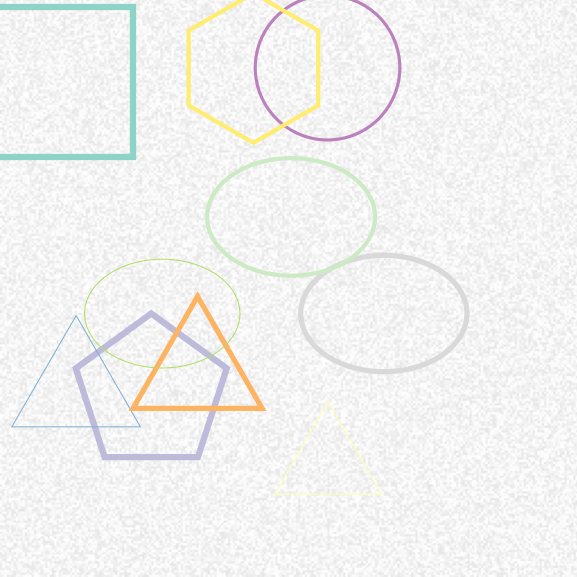[{"shape": "square", "thickness": 3, "radius": 0.65, "center": [0.101, 0.857]}, {"shape": "triangle", "thickness": 0.5, "radius": 0.53, "center": [0.568, 0.197]}, {"shape": "pentagon", "thickness": 3, "radius": 0.69, "center": [0.262, 0.319]}, {"shape": "triangle", "thickness": 0.5, "radius": 0.64, "center": [0.132, 0.324]}, {"shape": "triangle", "thickness": 2.5, "radius": 0.65, "center": [0.342, 0.357]}, {"shape": "oval", "thickness": 0.5, "radius": 0.67, "center": [0.281, 0.456]}, {"shape": "oval", "thickness": 2.5, "radius": 0.72, "center": [0.665, 0.456]}, {"shape": "circle", "thickness": 1.5, "radius": 0.63, "center": [0.567, 0.882]}, {"shape": "oval", "thickness": 2, "radius": 0.73, "center": [0.504, 0.623]}, {"shape": "hexagon", "thickness": 2, "radius": 0.65, "center": [0.439, 0.881]}]